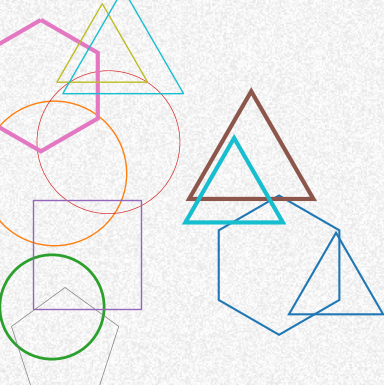[{"shape": "hexagon", "thickness": 1.5, "radius": 0.9, "center": [0.725, 0.311]}, {"shape": "triangle", "thickness": 1.5, "radius": 0.71, "center": [0.873, 0.254]}, {"shape": "circle", "thickness": 1, "radius": 0.94, "center": [0.141, 0.55]}, {"shape": "circle", "thickness": 2, "radius": 0.68, "center": [0.135, 0.203]}, {"shape": "circle", "thickness": 0.5, "radius": 0.93, "center": [0.282, 0.631]}, {"shape": "square", "thickness": 1, "radius": 0.7, "center": [0.226, 0.339]}, {"shape": "triangle", "thickness": 3, "radius": 0.93, "center": [0.653, 0.576]}, {"shape": "hexagon", "thickness": 3, "radius": 0.85, "center": [0.106, 0.778]}, {"shape": "pentagon", "thickness": 0.5, "radius": 0.73, "center": [0.169, 0.107]}, {"shape": "triangle", "thickness": 1, "radius": 0.68, "center": [0.266, 0.855]}, {"shape": "triangle", "thickness": 3, "radius": 0.73, "center": [0.608, 0.495]}, {"shape": "triangle", "thickness": 1, "radius": 0.91, "center": [0.32, 0.847]}]